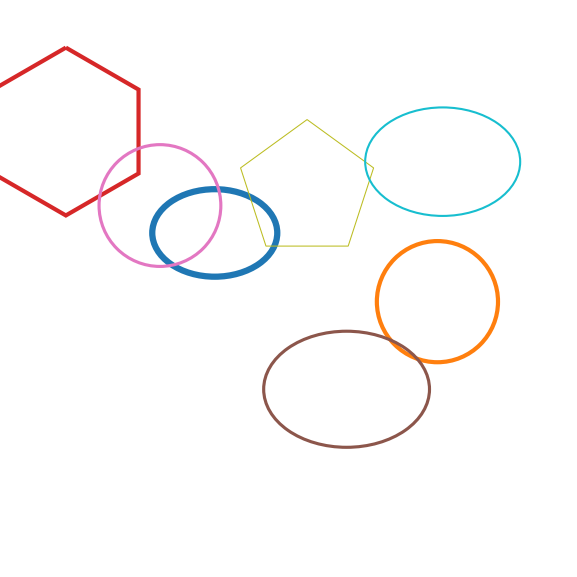[{"shape": "oval", "thickness": 3, "radius": 0.54, "center": [0.372, 0.596]}, {"shape": "circle", "thickness": 2, "radius": 0.52, "center": [0.757, 0.477]}, {"shape": "hexagon", "thickness": 2, "radius": 0.73, "center": [0.114, 0.771]}, {"shape": "oval", "thickness": 1.5, "radius": 0.72, "center": [0.6, 0.325]}, {"shape": "circle", "thickness": 1.5, "radius": 0.53, "center": [0.277, 0.643]}, {"shape": "pentagon", "thickness": 0.5, "radius": 0.61, "center": [0.532, 0.671]}, {"shape": "oval", "thickness": 1, "radius": 0.67, "center": [0.767, 0.719]}]